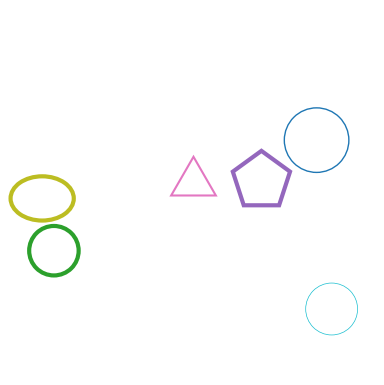[{"shape": "circle", "thickness": 1, "radius": 0.42, "center": [0.822, 0.636]}, {"shape": "circle", "thickness": 3, "radius": 0.32, "center": [0.14, 0.349]}, {"shape": "pentagon", "thickness": 3, "radius": 0.39, "center": [0.679, 0.53]}, {"shape": "triangle", "thickness": 1.5, "radius": 0.34, "center": [0.503, 0.526]}, {"shape": "oval", "thickness": 3, "radius": 0.41, "center": [0.11, 0.485]}, {"shape": "circle", "thickness": 0.5, "radius": 0.34, "center": [0.861, 0.197]}]